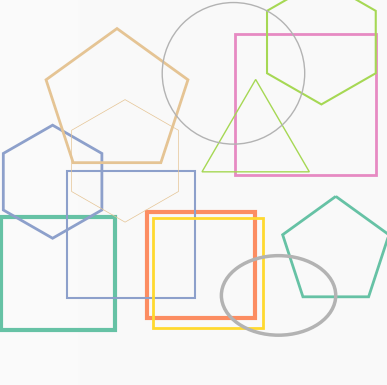[{"shape": "pentagon", "thickness": 2, "radius": 0.72, "center": [0.867, 0.346]}, {"shape": "square", "thickness": 3, "radius": 0.73, "center": [0.15, 0.291]}, {"shape": "square", "thickness": 3, "radius": 0.69, "center": [0.518, 0.311]}, {"shape": "square", "thickness": 1.5, "radius": 0.83, "center": [0.337, 0.391]}, {"shape": "hexagon", "thickness": 2, "radius": 0.73, "center": [0.136, 0.528]}, {"shape": "square", "thickness": 2, "radius": 0.91, "center": [0.788, 0.729]}, {"shape": "triangle", "thickness": 1, "radius": 0.8, "center": [0.66, 0.634]}, {"shape": "hexagon", "thickness": 1.5, "radius": 0.81, "center": [0.829, 0.891]}, {"shape": "square", "thickness": 2, "radius": 0.71, "center": [0.536, 0.291]}, {"shape": "pentagon", "thickness": 2, "radius": 0.96, "center": [0.302, 0.733]}, {"shape": "hexagon", "thickness": 0.5, "radius": 0.8, "center": [0.323, 0.582]}, {"shape": "circle", "thickness": 1, "radius": 0.92, "center": [0.602, 0.81]}, {"shape": "oval", "thickness": 2.5, "radius": 0.74, "center": [0.719, 0.233]}]